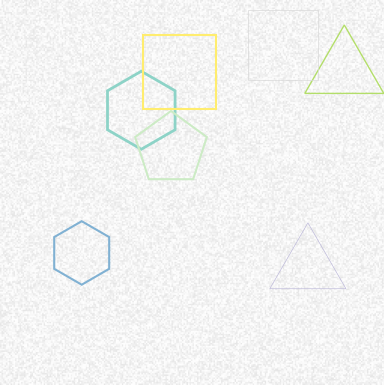[{"shape": "hexagon", "thickness": 2, "radius": 0.51, "center": [0.367, 0.714]}, {"shape": "triangle", "thickness": 0.5, "radius": 0.57, "center": [0.8, 0.307]}, {"shape": "hexagon", "thickness": 1.5, "radius": 0.41, "center": [0.212, 0.343]}, {"shape": "triangle", "thickness": 1, "radius": 0.59, "center": [0.894, 0.817]}, {"shape": "square", "thickness": 0.5, "radius": 0.46, "center": [0.735, 0.883]}, {"shape": "pentagon", "thickness": 1.5, "radius": 0.49, "center": [0.444, 0.614]}, {"shape": "square", "thickness": 1.5, "radius": 0.48, "center": [0.466, 0.813]}]